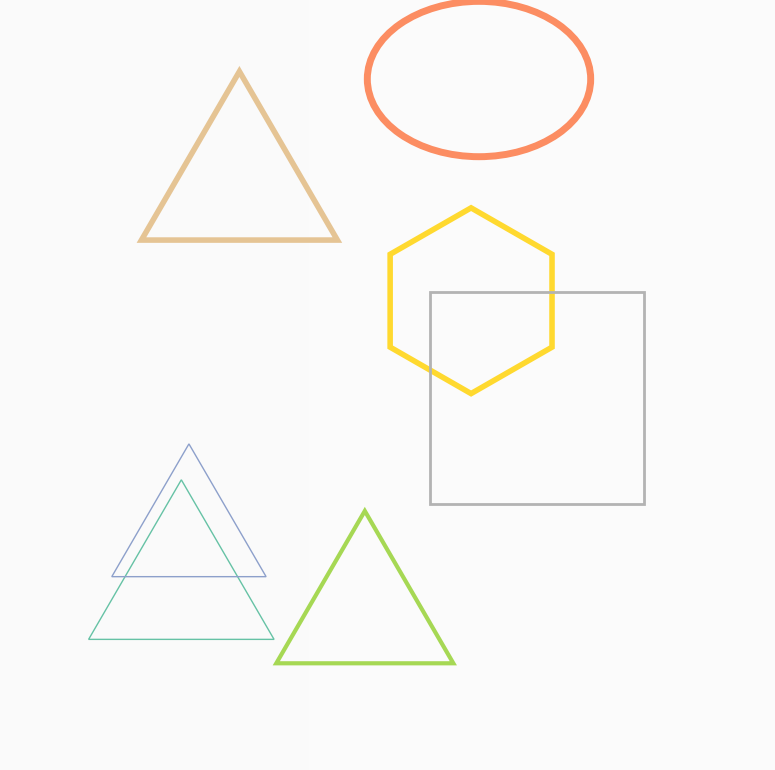[{"shape": "triangle", "thickness": 0.5, "radius": 0.69, "center": [0.234, 0.239]}, {"shape": "oval", "thickness": 2.5, "radius": 0.72, "center": [0.618, 0.897]}, {"shape": "triangle", "thickness": 0.5, "radius": 0.57, "center": [0.244, 0.309]}, {"shape": "triangle", "thickness": 1.5, "radius": 0.66, "center": [0.471, 0.205]}, {"shape": "hexagon", "thickness": 2, "radius": 0.6, "center": [0.608, 0.609]}, {"shape": "triangle", "thickness": 2, "radius": 0.73, "center": [0.309, 0.761]}, {"shape": "square", "thickness": 1, "radius": 0.69, "center": [0.693, 0.484]}]